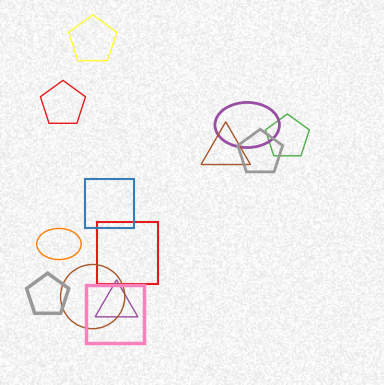[{"shape": "pentagon", "thickness": 1, "radius": 0.31, "center": [0.164, 0.73]}, {"shape": "square", "thickness": 1.5, "radius": 0.4, "center": [0.331, 0.343]}, {"shape": "square", "thickness": 1.5, "radius": 0.32, "center": [0.285, 0.471]}, {"shape": "pentagon", "thickness": 1, "radius": 0.3, "center": [0.746, 0.644]}, {"shape": "triangle", "thickness": 1, "radius": 0.32, "center": [0.303, 0.209]}, {"shape": "oval", "thickness": 2, "radius": 0.42, "center": [0.642, 0.675]}, {"shape": "oval", "thickness": 1, "radius": 0.29, "center": [0.153, 0.366]}, {"shape": "pentagon", "thickness": 1, "radius": 0.33, "center": [0.241, 0.896]}, {"shape": "circle", "thickness": 1, "radius": 0.42, "center": [0.241, 0.23]}, {"shape": "triangle", "thickness": 1, "radius": 0.37, "center": [0.586, 0.61]}, {"shape": "square", "thickness": 2.5, "radius": 0.37, "center": [0.3, 0.184]}, {"shape": "pentagon", "thickness": 2, "radius": 0.31, "center": [0.676, 0.603]}, {"shape": "pentagon", "thickness": 2.5, "radius": 0.29, "center": [0.124, 0.233]}]